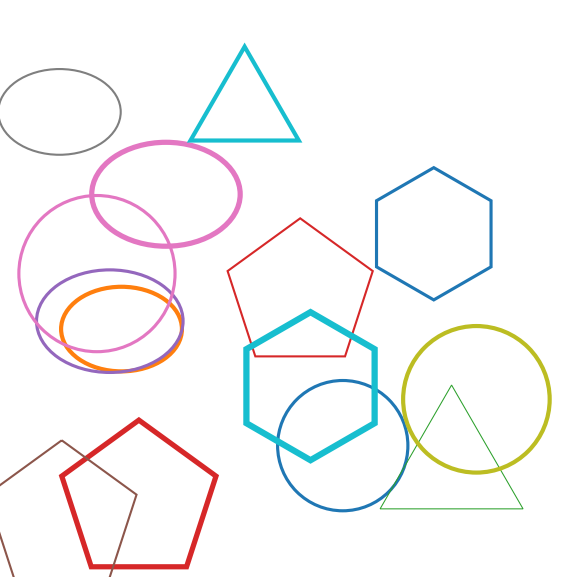[{"shape": "hexagon", "thickness": 1.5, "radius": 0.57, "center": [0.751, 0.594]}, {"shape": "circle", "thickness": 1.5, "radius": 0.56, "center": [0.594, 0.227]}, {"shape": "oval", "thickness": 2, "radius": 0.52, "center": [0.21, 0.429]}, {"shape": "triangle", "thickness": 0.5, "radius": 0.71, "center": [0.782, 0.189]}, {"shape": "pentagon", "thickness": 1, "radius": 0.66, "center": [0.52, 0.489]}, {"shape": "pentagon", "thickness": 2.5, "radius": 0.7, "center": [0.241, 0.131]}, {"shape": "oval", "thickness": 1.5, "radius": 0.63, "center": [0.19, 0.443]}, {"shape": "pentagon", "thickness": 1, "radius": 0.68, "center": [0.107, 0.1]}, {"shape": "circle", "thickness": 1.5, "radius": 0.68, "center": [0.168, 0.525]}, {"shape": "oval", "thickness": 2.5, "radius": 0.64, "center": [0.287, 0.663]}, {"shape": "oval", "thickness": 1, "radius": 0.53, "center": [0.103, 0.805]}, {"shape": "circle", "thickness": 2, "radius": 0.63, "center": [0.825, 0.308]}, {"shape": "hexagon", "thickness": 3, "radius": 0.64, "center": [0.538, 0.33]}, {"shape": "triangle", "thickness": 2, "radius": 0.54, "center": [0.424, 0.81]}]